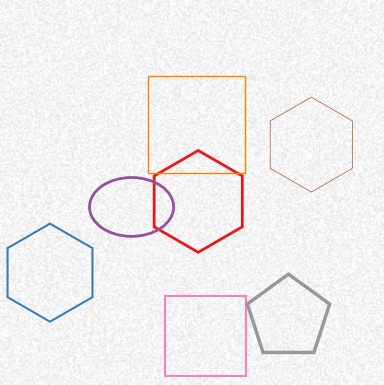[{"shape": "hexagon", "thickness": 2, "radius": 0.66, "center": [0.515, 0.477]}, {"shape": "hexagon", "thickness": 1.5, "radius": 0.64, "center": [0.13, 0.292]}, {"shape": "oval", "thickness": 2, "radius": 0.55, "center": [0.342, 0.462]}, {"shape": "square", "thickness": 1, "radius": 0.63, "center": [0.512, 0.677]}, {"shape": "hexagon", "thickness": 0.5, "radius": 0.62, "center": [0.809, 0.624]}, {"shape": "square", "thickness": 1.5, "radius": 0.52, "center": [0.534, 0.128]}, {"shape": "pentagon", "thickness": 2.5, "radius": 0.56, "center": [0.749, 0.176]}]